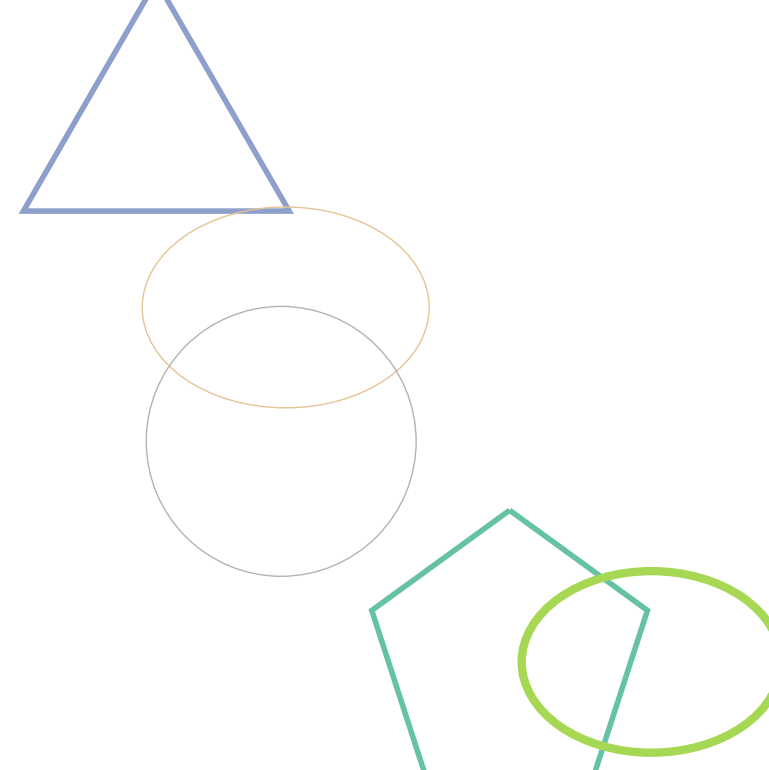[{"shape": "pentagon", "thickness": 2, "radius": 0.94, "center": [0.662, 0.149]}, {"shape": "triangle", "thickness": 2, "radius": 1.0, "center": [0.203, 0.826]}, {"shape": "oval", "thickness": 3, "radius": 0.84, "center": [0.846, 0.14]}, {"shape": "oval", "thickness": 0.5, "radius": 0.93, "center": [0.371, 0.601]}, {"shape": "circle", "thickness": 0.5, "radius": 0.88, "center": [0.365, 0.427]}]